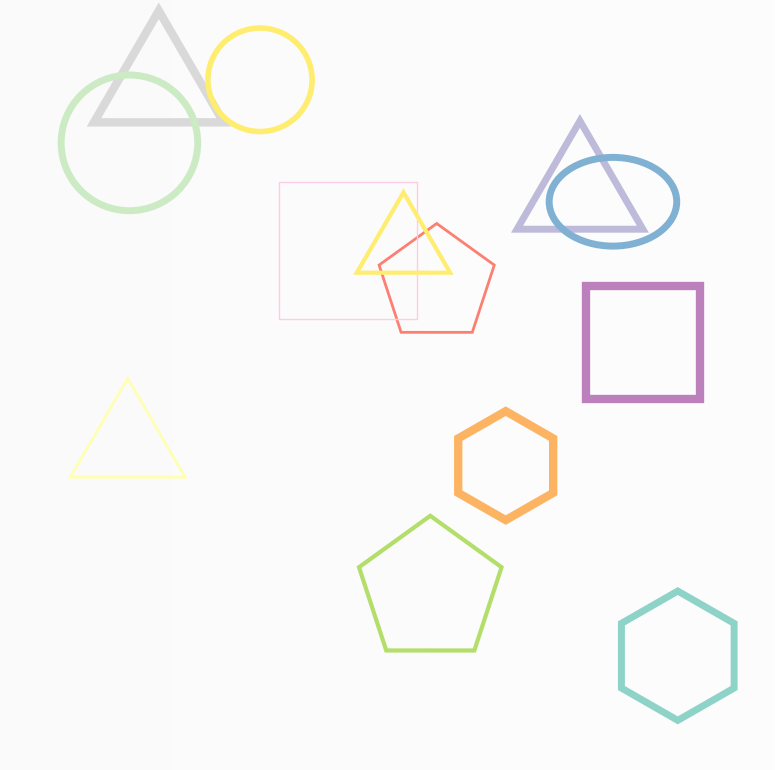[{"shape": "hexagon", "thickness": 2.5, "radius": 0.42, "center": [0.875, 0.148]}, {"shape": "triangle", "thickness": 1, "radius": 0.43, "center": [0.165, 0.423]}, {"shape": "triangle", "thickness": 2.5, "radius": 0.47, "center": [0.748, 0.749]}, {"shape": "pentagon", "thickness": 1, "radius": 0.39, "center": [0.563, 0.632]}, {"shape": "oval", "thickness": 2.5, "radius": 0.41, "center": [0.791, 0.738]}, {"shape": "hexagon", "thickness": 3, "radius": 0.35, "center": [0.653, 0.395]}, {"shape": "pentagon", "thickness": 1.5, "radius": 0.48, "center": [0.555, 0.233]}, {"shape": "square", "thickness": 0.5, "radius": 0.45, "center": [0.449, 0.675]}, {"shape": "triangle", "thickness": 3, "radius": 0.48, "center": [0.205, 0.889]}, {"shape": "square", "thickness": 3, "radius": 0.37, "center": [0.829, 0.555]}, {"shape": "circle", "thickness": 2.5, "radius": 0.44, "center": [0.167, 0.814]}, {"shape": "circle", "thickness": 2, "radius": 0.34, "center": [0.336, 0.896]}, {"shape": "triangle", "thickness": 1.5, "radius": 0.35, "center": [0.521, 0.681]}]